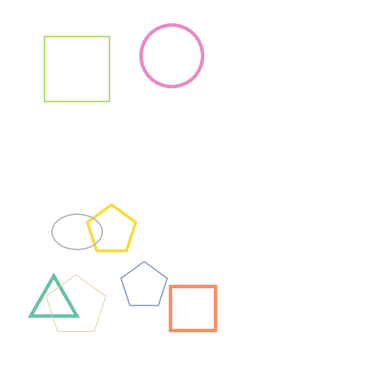[{"shape": "triangle", "thickness": 2.5, "radius": 0.35, "center": [0.14, 0.214]}, {"shape": "square", "thickness": 2.5, "radius": 0.29, "center": [0.501, 0.2]}, {"shape": "pentagon", "thickness": 1, "radius": 0.32, "center": [0.374, 0.258]}, {"shape": "circle", "thickness": 2.5, "radius": 0.4, "center": [0.446, 0.855]}, {"shape": "square", "thickness": 1, "radius": 0.42, "center": [0.199, 0.821]}, {"shape": "pentagon", "thickness": 2, "radius": 0.33, "center": [0.29, 0.402]}, {"shape": "pentagon", "thickness": 0.5, "radius": 0.41, "center": [0.197, 0.205]}, {"shape": "oval", "thickness": 1, "radius": 0.33, "center": [0.2, 0.398]}]